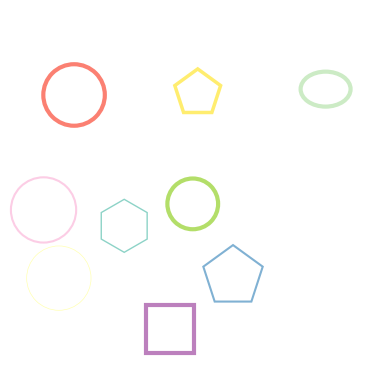[{"shape": "hexagon", "thickness": 1, "radius": 0.34, "center": [0.323, 0.413]}, {"shape": "circle", "thickness": 0.5, "radius": 0.42, "center": [0.153, 0.278]}, {"shape": "circle", "thickness": 3, "radius": 0.4, "center": [0.192, 0.753]}, {"shape": "pentagon", "thickness": 1.5, "radius": 0.41, "center": [0.605, 0.282]}, {"shape": "circle", "thickness": 3, "radius": 0.33, "center": [0.501, 0.47]}, {"shape": "circle", "thickness": 1.5, "radius": 0.42, "center": [0.113, 0.455]}, {"shape": "square", "thickness": 3, "radius": 0.31, "center": [0.441, 0.146]}, {"shape": "oval", "thickness": 3, "radius": 0.32, "center": [0.846, 0.769]}, {"shape": "pentagon", "thickness": 2.5, "radius": 0.31, "center": [0.514, 0.758]}]